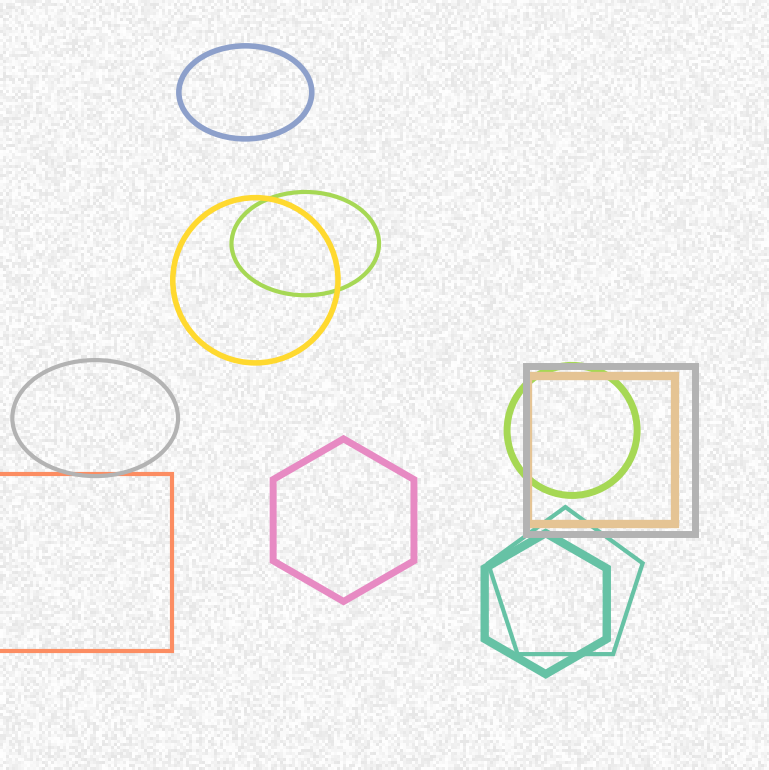[{"shape": "hexagon", "thickness": 3, "radius": 0.46, "center": [0.709, 0.216]}, {"shape": "pentagon", "thickness": 1.5, "radius": 0.53, "center": [0.734, 0.236]}, {"shape": "square", "thickness": 1.5, "radius": 0.57, "center": [0.109, 0.27]}, {"shape": "oval", "thickness": 2, "radius": 0.43, "center": [0.319, 0.88]}, {"shape": "hexagon", "thickness": 2.5, "radius": 0.53, "center": [0.446, 0.324]}, {"shape": "oval", "thickness": 1.5, "radius": 0.48, "center": [0.396, 0.684]}, {"shape": "circle", "thickness": 2.5, "radius": 0.42, "center": [0.743, 0.441]}, {"shape": "circle", "thickness": 2, "radius": 0.54, "center": [0.332, 0.636]}, {"shape": "square", "thickness": 3, "radius": 0.48, "center": [0.781, 0.415]}, {"shape": "oval", "thickness": 1.5, "radius": 0.54, "center": [0.124, 0.457]}, {"shape": "square", "thickness": 2.5, "radius": 0.55, "center": [0.793, 0.416]}]